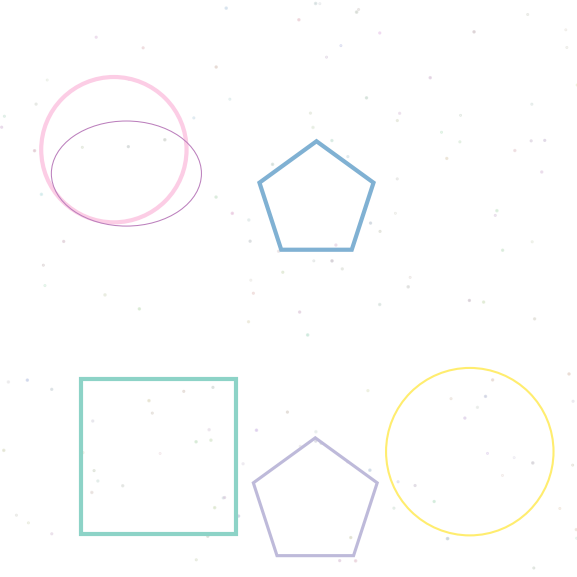[{"shape": "square", "thickness": 2, "radius": 0.67, "center": [0.274, 0.209]}, {"shape": "pentagon", "thickness": 1.5, "radius": 0.56, "center": [0.546, 0.128]}, {"shape": "pentagon", "thickness": 2, "radius": 0.52, "center": [0.548, 0.651]}, {"shape": "circle", "thickness": 2, "radius": 0.63, "center": [0.197, 0.74]}, {"shape": "oval", "thickness": 0.5, "radius": 0.65, "center": [0.219, 0.699]}, {"shape": "circle", "thickness": 1, "radius": 0.72, "center": [0.813, 0.217]}]